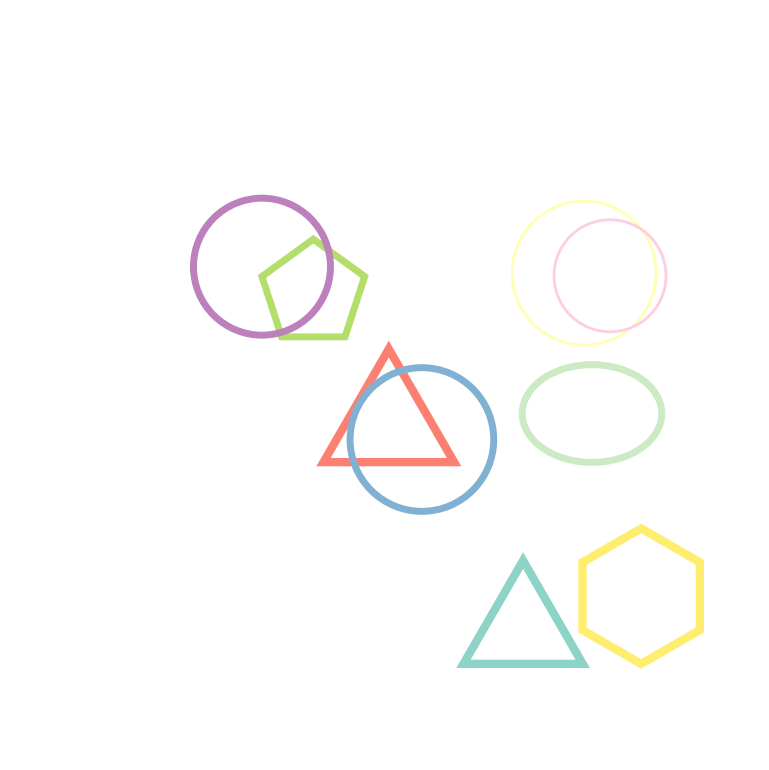[{"shape": "triangle", "thickness": 3, "radius": 0.45, "center": [0.679, 0.183]}, {"shape": "circle", "thickness": 1, "radius": 0.47, "center": [0.759, 0.645]}, {"shape": "triangle", "thickness": 3, "radius": 0.49, "center": [0.505, 0.449]}, {"shape": "circle", "thickness": 2.5, "radius": 0.47, "center": [0.548, 0.429]}, {"shape": "pentagon", "thickness": 2.5, "radius": 0.35, "center": [0.407, 0.619]}, {"shape": "circle", "thickness": 1, "radius": 0.36, "center": [0.792, 0.642]}, {"shape": "circle", "thickness": 2.5, "radius": 0.44, "center": [0.34, 0.654]}, {"shape": "oval", "thickness": 2.5, "radius": 0.45, "center": [0.769, 0.463]}, {"shape": "hexagon", "thickness": 3, "radius": 0.44, "center": [0.833, 0.226]}]